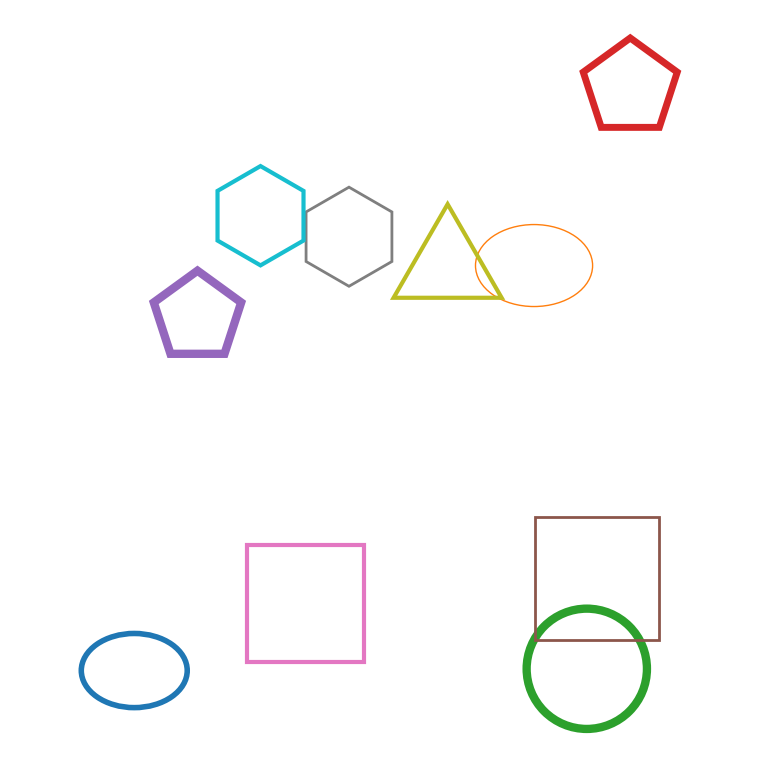[{"shape": "oval", "thickness": 2, "radius": 0.34, "center": [0.174, 0.129]}, {"shape": "oval", "thickness": 0.5, "radius": 0.38, "center": [0.694, 0.655]}, {"shape": "circle", "thickness": 3, "radius": 0.39, "center": [0.762, 0.131]}, {"shape": "pentagon", "thickness": 2.5, "radius": 0.32, "center": [0.819, 0.886]}, {"shape": "pentagon", "thickness": 3, "radius": 0.3, "center": [0.256, 0.589]}, {"shape": "square", "thickness": 1, "radius": 0.4, "center": [0.775, 0.249]}, {"shape": "square", "thickness": 1.5, "radius": 0.38, "center": [0.397, 0.216]}, {"shape": "hexagon", "thickness": 1, "radius": 0.32, "center": [0.453, 0.693]}, {"shape": "triangle", "thickness": 1.5, "radius": 0.41, "center": [0.581, 0.654]}, {"shape": "hexagon", "thickness": 1.5, "radius": 0.32, "center": [0.338, 0.72]}]